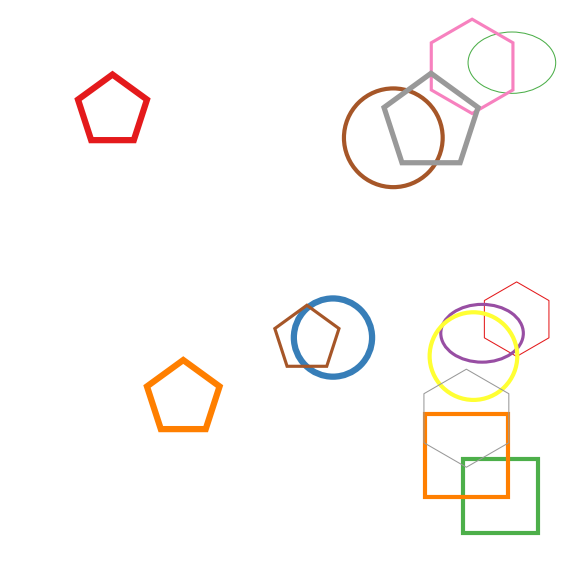[{"shape": "hexagon", "thickness": 0.5, "radius": 0.32, "center": [0.895, 0.446]}, {"shape": "pentagon", "thickness": 3, "radius": 0.31, "center": [0.195, 0.807]}, {"shape": "circle", "thickness": 3, "radius": 0.34, "center": [0.577, 0.415]}, {"shape": "square", "thickness": 2, "radius": 0.32, "center": [0.867, 0.14]}, {"shape": "oval", "thickness": 0.5, "radius": 0.38, "center": [0.886, 0.891]}, {"shape": "oval", "thickness": 1.5, "radius": 0.36, "center": [0.835, 0.422]}, {"shape": "square", "thickness": 2, "radius": 0.36, "center": [0.807, 0.211]}, {"shape": "pentagon", "thickness": 3, "radius": 0.33, "center": [0.317, 0.31]}, {"shape": "circle", "thickness": 2, "radius": 0.38, "center": [0.82, 0.383]}, {"shape": "pentagon", "thickness": 1.5, "radius": 0.29, "center": [0.531, 0.412]}, {"shape": "circle", "thickness": 2, "radius": 0.43, "center": [0.681, 0.761]}, {"shape": "hexagon", "thickness": 1.5, "radius": 0.41, "center": [0.818, 0.884]}, {"shape": "pentagon", "thickness": 2.5, "radius": 0.43, "center": [0.746, 0.787]}, {"shape": "hexagon", "thickness": 0.5, "radius": 0.42, "center": [0.808, 0.275]}]